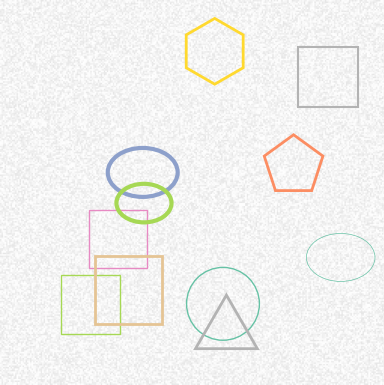[{"shape": "oval", "thickness": 0.5, "radius": 0.45, "center": [0.885, 0.331]}, {"shape": "circle", "thickness": 1, "radius": 0.47, "center": [0.579, 0.211]}, {"shape": "pentagon", "thickness": 2, "radius": 0.4, "center": [0.763, 0.57]}, {"shape": "oval", "thickness": 3, "radius": 0.45, "center": [0.371, 0.552]}, {"shape": "square", "thickness": 1, "radius": 0.38, "center": [0.306, 0.379]}, {"shape": "square", "thickness": 1, "radius": 0.38, "center": [0.235, 0.208]}, {"shape": "oval", "thickness": 3, "radius": 0.36, "center": [0.374, 0.472]}, {"shape": "hexagon", "thickness": 2, "radius": 0.43, "center": [0.558, 0.867]}, {"shape": "square", "thickness": 2, "radius": 0.44, "center": [0.334, 0.247]}, {"shape": "triangle", "thickness": 2, "radius": 0.46, "center": [0.588, 0.141]}, {"shape": "square", "thickness": 1.5, "radius": 0.39, "center": [0.852, 0.801]}]